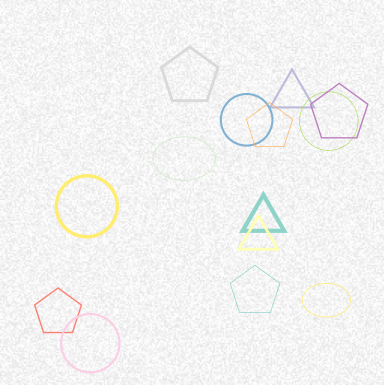[{"shape": "triangle", "thickness": 3, "radius": 0.31, "center": [0.684, 0.432]}, {"shape": "pentagon", "thickness": 0.5, "radius": 0.34, "center": [0.662, 0.243]}, {"shape": "triangle", "thickness": 2, "radius": 0.29, "center": [0.671, 0.382]}, {"shape": "triangle", "thickness": 1.5, "radius": 0.33, "center": [0.759, 0.754]}, {"shape": "pentagon", "thickness": 1, "radius": 0.32, "center": [0.151, 0.188]}, {"shape": "circle", "thickness": 1.5, "radius": 0.34, "center": [0.641, 0.689]}, {"shape": "pentagon", "thickness": 0.5, "radius": 0.32, "center": [0.7, 0.67]}, {"shape": "circle", "thickness": 0.5, "radius": 0.38, "center": [0.854, 0.685]}, {"shape": "circle", "thickness": 1.5, "radius": 0.38, "center": [0.235, 0.109]}, {"shape": "pentagon", "thickness": 2, "radius": 0.39, "center": [0.493, 0.801]}, {"shape": "pentagon", "thickness": 1, "radius": 0.39, "center": [0.881, 0.705]}, {"shape": "oval", "thickness": 0.5, "radius": 0.4, "center": [0.478, 0.588]}, {"shape": "circle", "thickness": 2.5, "radius": 0.4, "center": [0.226, 0.464]}, {"shape": "oval", "thickness": 0.5, "radius": 0.31, "center": [0.848, 0.22]}]